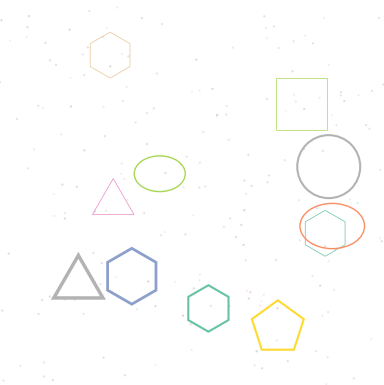[{"shape": "hexagon", "thickness": 1.5, "radius": 0.3, "center": [0.541, 0.199]}, {"shape": "hexagon", "thickness": 0.5, "radius": 0.3, "center": [0.845, 0.394]}, {"shape": "oval", "thickness": 1, "radius": 0.42, "center": [0.863, 0.413]}, {"shape": "hexagon", "thickness": 2, "radius": 0.36, "center": [0.342, 0.282]}, {"shape": "triangle", "thickness": 0.5, "radius": 0.31, "center": [0.294, 0.474]}, {"shape": "oval", "thickness": 1, "radius": 0.33, "center": [0.415, 0.549]}, {"shape": "square", "thickness": 0.5, "radius": 0.34, "center": [0.783, 0.73]}, {"shape": "pentagon", "thickness": 1.5, "radius": 0.35, "center": [0.722, 0.149]}, {"shape": "hexagon", "thickness": 0.5, "radius": 0.3, "center": [0.286, 0.857]}, {"shape": "circle", "thickness": 1.5, "radius": 0.41, "center": [0.854, 0.567]}, {"shape": "triangle", "thickness": 2.5, "radius": 0.37, "center": [0.204, 0.263]}]